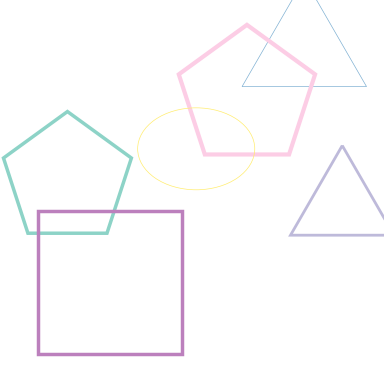[{"shape": "pentagon", "thickness": 2.5, "radius": 0.87, "center": [0.175, 0.536]}, {"shape": "triangle", "thickness": 2, "radius": 0.78, "center": [0.889, 0.467]}, {"shape": "triangle", "thickness": 0.5, "radius": 0.93, "center": [0.79, 0.868]}, {"shape": "pentagon", "thickness": 3, "radius": 0.93, "center": [0.641, 0.749]}, {"shape": "square", "thickness": 2.5, "radius": 0.93, "center": [0.286, 0.267]}, {"shape": "oval", "thickness": 0.5, "radius": 0.76, "center": [0.51, 0.613]}]